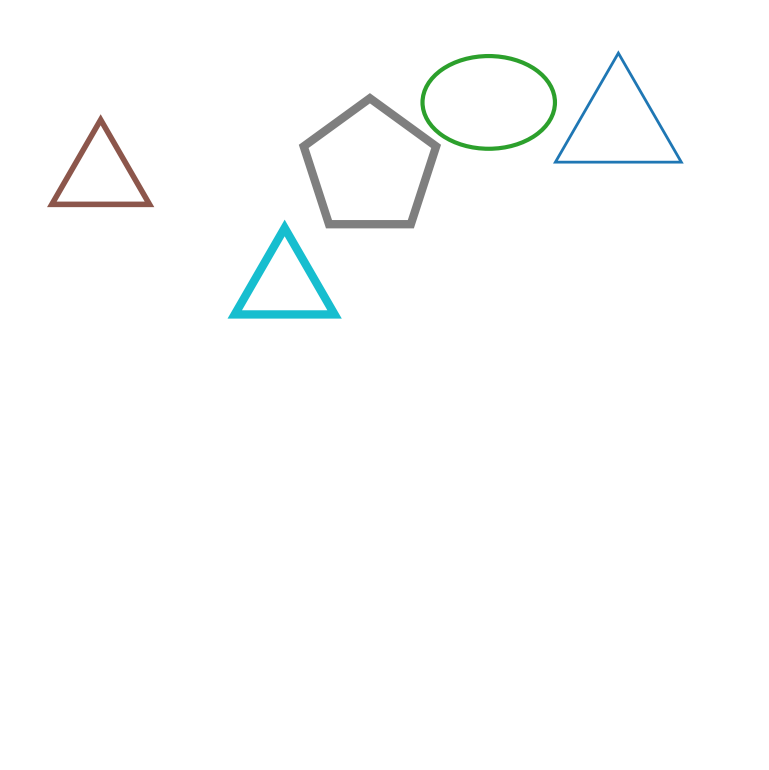[{"shape": "triangle", "thickness": 1, "radius": 0.47, "center": [0.803, 0.837]}, {"shape": "oval", "thickness": 1.5, "radius": 0.43, "center": [0.635, 0.867]}, {"shape": "triangle", "thickness": 2, "radius": 0.37, "center": [0.131, 0.771]}, {"shape": "pentagon", "thickness": 3, "radius": 0.45, "center": [0.48, 0.782]}, {"shape": "triangle", "thickness": 3, "radius": 0.37, "center": [0.37, 0.629]}]